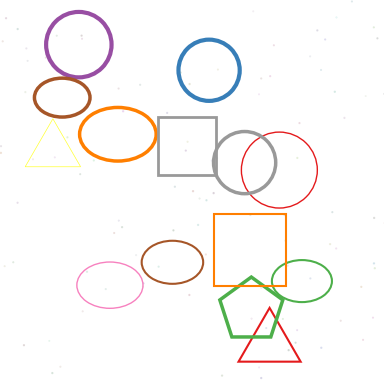[{"shape": "triangle", "thickness": 1.5, "radius": 0.47, "center": [0.7, 0.107]}, {"shape": "circle", "thickness": 1, "radius": 0.49, "center": [0.726, 0.558]}, {"shape": "circle", "thickness": 3, "radius": 0.4, "center": [0.543, 0.817]}, {"shape": "oval", "thickness": 1.5, "radius": 0.39, "center": [0.784, 0.27]}, {"shape": "pentagon", "thickness": 2.5, "radius": 0.43, "center": [0.653, 0.194]}, {"shape": "circle", "thickness": 3, "radius": 0.42, "center": [0.205, 0.884]}, {"shape": "oval", "thickness": 2.5, "radius": 0.5, "center": [0.306, 0.651]}, {"shape": "square", "thickness": 1.5, "radius": 0.47, "center": [0.649, 0.351]}, {"shape": "triangle", "thickness": 0.5, "radius": 0.42, "center": [0.137, 0.608]}, {"shape": "oval", "thickness": 2.5, "radius": 0.36, "center": [0.162, 0.746]}, {"shape": "oval", "thickness": 1.5, "radius": 0.4, "center": [0.448, 0.319]}, {"shape": "oval", "thickness": 1, "radius": 0.43, "center": [0.285, 0.259]}, {"shape": "circle", "thickness": 2.5, "radius": 0.4, "center": [0.635, 0.578]}, {"shape": "square", "thickness": 2, "radius": 0.38, "center": [0.485, 0.621]}]